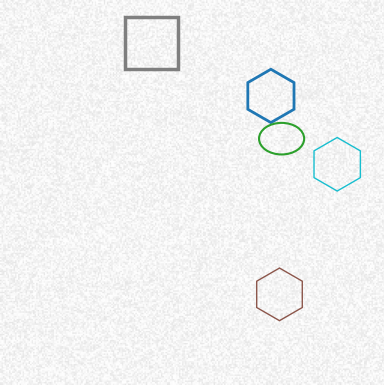[{"shape": "hexagon", "thickness": 2, "radius": 0.35, "center": [0.704, 0.751]}, {"shape": "oval", "thickness": 1.5, "radius": 0.29, "center": [0.731, 0.64]}, {"shape": "hexagon", "thickness": 1, "radius": 0.34, "center": [0.726, 0.235]}, {"shape": "square", "thickness": 2.5, "radius": 0.34, "center": [0.394, 0.888]}, {"shape": "hexagon", "thickness": 1, "radius": 0.35, "center": [0.876, 0.573]}]